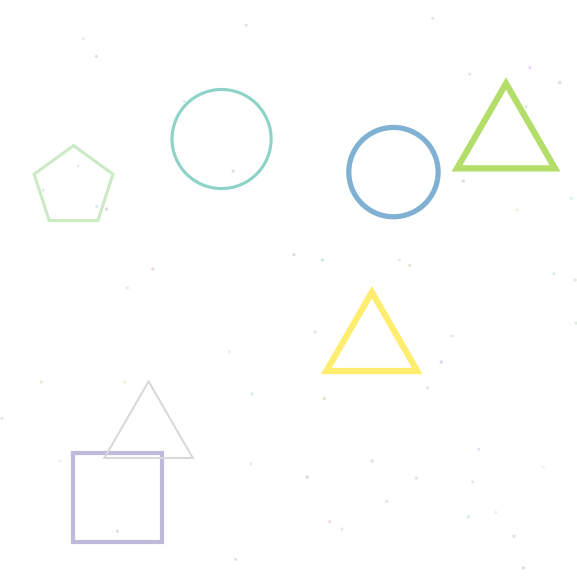[{"shape": "circle", "thickness": 1.5, "radius": 0.43, "center": [0.384, 0.758]}, {"shape": "square", "thickness": 2, "radius": 0.38, "center": [0.203, 0.138]}, {"shape": "circle", "thickness": 2.5, "radius": 0.39, "center": [0.681, 0.701]}, {"shape": "triangle", "thickness": 3, "radius": 0.49, "center": [0.876, 0.757]}, {"shape": "triangle", "thickness": 1, "radius": 0.44, "center": [0.257, 0.25]}, {"shape": "pentagon", "thickness": 1.5, "radius": 0.36, "center": [0.127, 0.675]}, {"shape": "triangle", "thickness": 3, "radius": 0.45, "center": [0.644, 0.402]}]